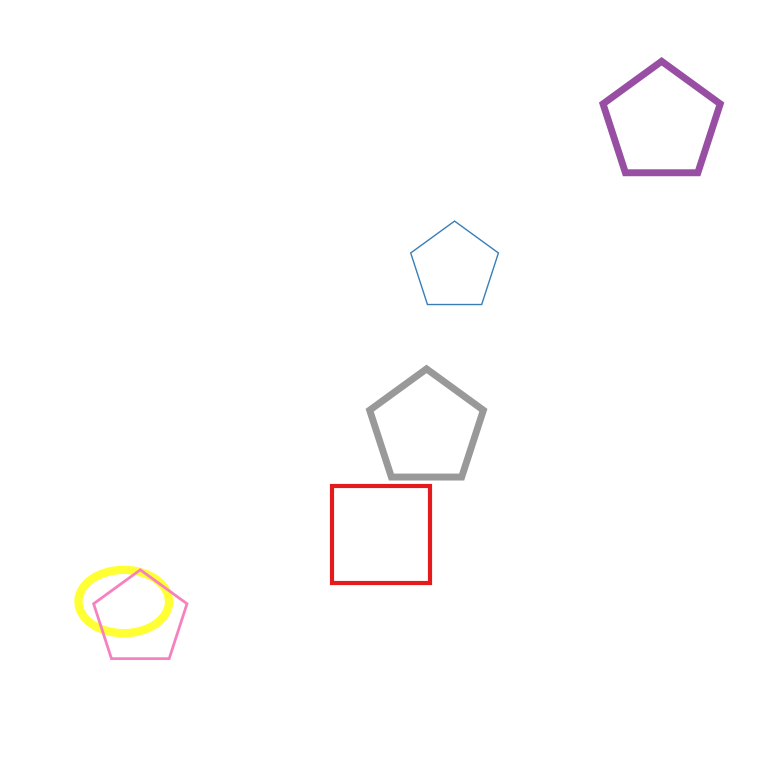[{"shape": "square", "thickness": 1.5, "radius": 0.32, "center": [0.495, 0.306]}, {"shape": "pentagon", "thickness": 0.5, "radius": 0.3, "center": [0.59, 0.653]}, {"shape": "pentagon", "thickness": 2.5, "radius": 0.4, "center": [0.859, 0.84]}, {"shape": "oval", "thickness": 3, "radius": 0.29, "center": [0.161, 0.219]}, {"shape": "pentagon", "thickness": 1, "radius": 0.32, "center": [0.182, 0.196]}, {"shape": "pentagon", "thickness": 2.5, "radius": 0.39, "center": [0.554, 0.443]}]